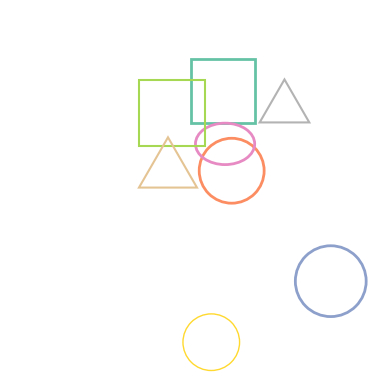[{"shape": "square", "thickness": 2, "radius": 0.42, "center": [0.578, 0.763]}, {"shape": "circle", "thickness": 2, "radius": 0.42, "center": [0.602, 0.557]}, {"shape": "circle", "thickness": 2, "radius": 0.46, "center": [0.859, 0.27]}, {"shape": "oval", "thickness": 2, "radius": 0.38, "center": [0.585, 0.626]}, {"shape": "square", "thickness": 1.5, "radius": 0.43, "center": [0.446, 0.706]}, {"shape": "circle", "thickness": 1, "radius": 0.37, "center": [0.549, 0.111]}, {"shape": "triangle", "thickness": 1.5, "radius": 0.44, "center": [0.436, 0.556]}, {"shape": "triangle", "thickness": 1.5, "radius": 0.37, "center": [0.739, 0.719]}]